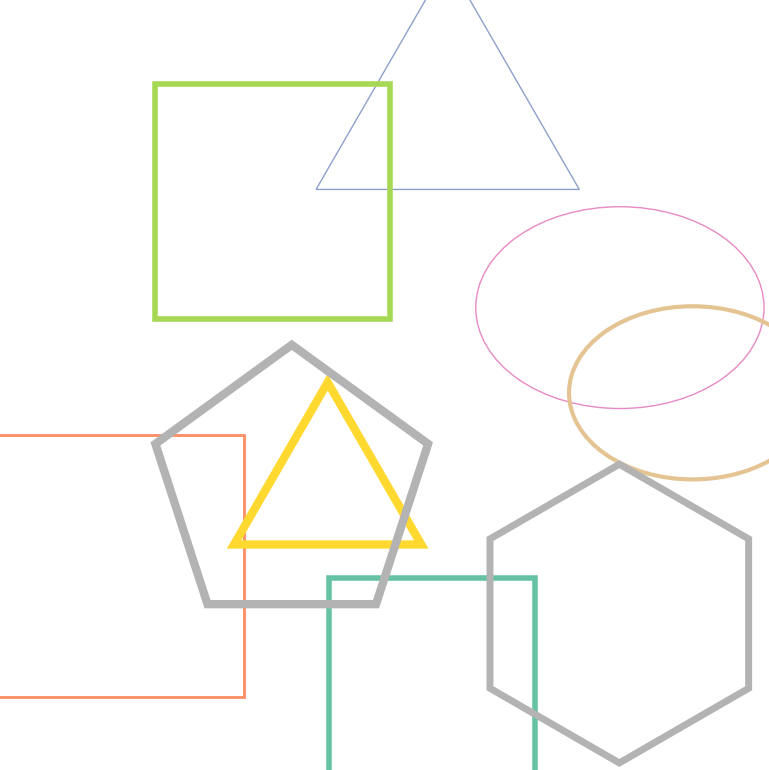[{"shape": "square", "thickness": 2, "radius": 0.67, "center": [0.562, 0.115]}, {"shape": "square", "thickness": 1, "radius": 0.85, "center": [0.147, 0.265]}, {"shape": "triangle", "thickness": 0.5, "radius": 0.99, "center": [0.581, 0.853]}, {"shape": "oval", "thickness": 0.5, "radius": 0.94, "center": [0.805, 0.6]}, {"shape": "square", "thickness": 2, "radius": 0.76, "center": [0.354, 0.738]}, {"shape": "triangle", "thickness": 3, "radius": 0.7, "center": [0.426, 0.363]}, {"shape": "oval", "thickness": 1.5, "radius": 0.8, "center": [0.9, 0.49]}, {"shape": "pentagon", "thickness": 3, "radius": 0.93, "center": [0.379, 0.366]}, {"shape": "hexagon", "thickness": 2.5, "radius": 0.97, "center": [0.804, 0.203]}]